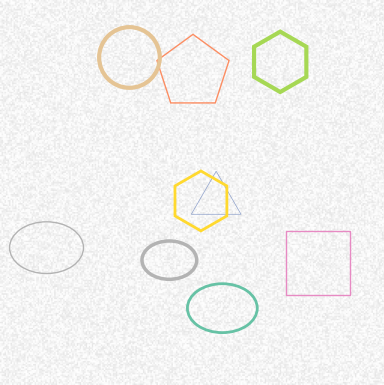[{"shape": "oval", "thickness": 2, "radius": 0.45, "center": [0.577, 0.2]}, {"shape": "pentagon", "thickness": 1, "radius": 0.49, "center": [0.501, 0.812]}, {"shape": "triangle", "thickness": 0.5, "radius": 0.37, "center": [0.561, 0.481]}, {"shape": "square", "thickness": 1, "radius": 0.42, "center": [0.825, 0.318]}, {"shape": "hexagon", "thickness": 3, "radius": 0.39, "center": [0.728, 0.839]}, {"shape": "hexagon", "thickness": 2, "radius": 0.39, "center": [0.522, 0.478]}, {"shape": "circle", "thickness": 3, "radius": 0.39, "center": [0.336, 0.851]}, {"shape": "oval", "thickness": 2.5, "radius": 0.36, "center": [0.44, 0.324]}, {"shape": "oval", "thickness": 1, "radius": 0.48, "center": [0.121, 0.357]}]